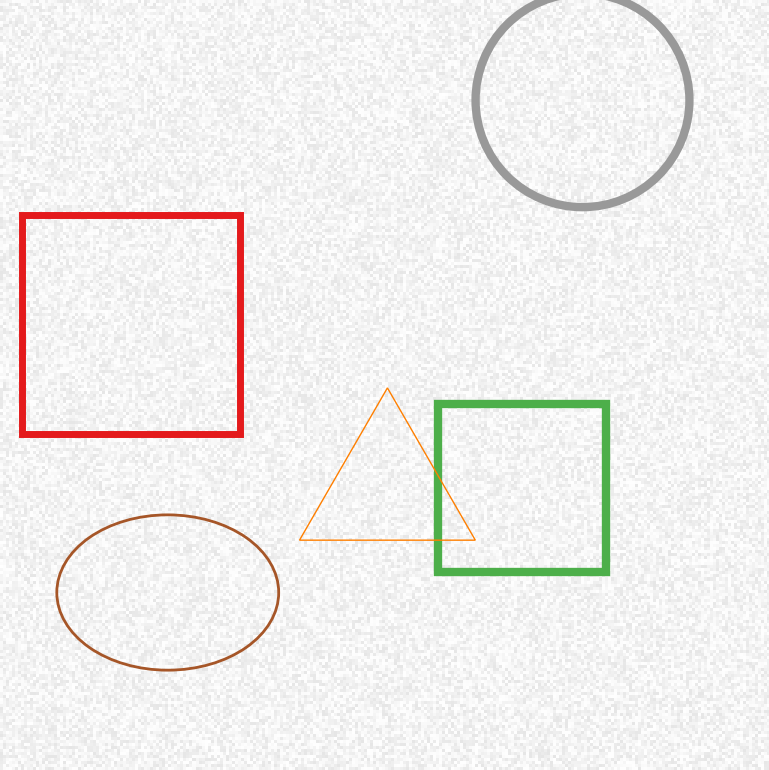[{"shape": "square", "thickness": 2.5, "radius": 0.71, "center": [0.17, 0.579]}, {"shape": "square", "thickness": 3, "radius": 0.55, "center": [0.677, 0.367]}, {"shape": "triangle", "thickness": 0.5, "radius": 0.66, "center": [0.503, 0.364]}, {"shape": "oval", "thickness": 1, "radius": 0.72, "center": [0.218, 0.23]}, {"shape": "circle", "thickness": 3, "radius": 0.69, "center": [0.756, 0.87]}]